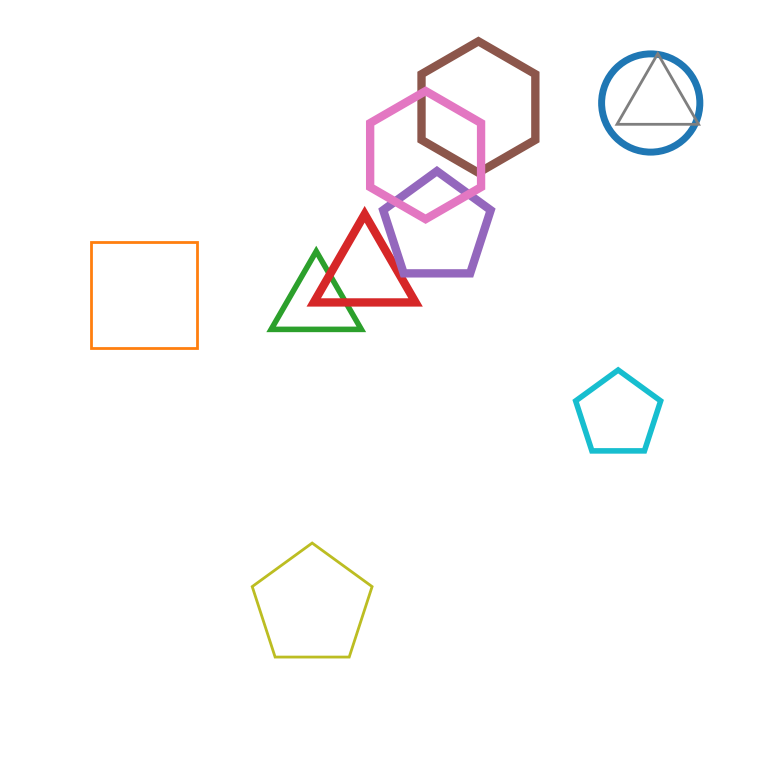[{"shape": "circle", "thickness": 2.5, "radius": 0.32, "center": [0.845, 0.866]}, {"shape": "square", "thickness": 1, "radius": 0.34, "center": [0.186, 0.617]}, {"shape": "triangle", "thickness": 2, "radius": 0.34, "center": [0.411, 0.606]}, {"shape": "triangle", "thickness": 3, "radius": 0.38, "center": [0.474, 0.645]}, {"shape": "pentagon", "thickness": 3, "radius": 0.37, "center": [0.567, 0.704]}, {"shape": "hexagon", "thickness": 3, "radius": 0.43, "center": [0.621, 0.861]}, {"shape": "hexagon", "thickness": 3, "radius": 0.42, "center": [0.553, 0.799]}, {"shape": "triangle", "thickness": 1, "radius": 0.31, "center": [0.854, 0.869]}, {"shape": "pentagon", "thickness": 1, "radius": 0.41, "center": [0.405, 0.213]}, {"shape": "pentagon", "thickness": 2, "radius": 0.29, "center": [0.803, 0.461]}]